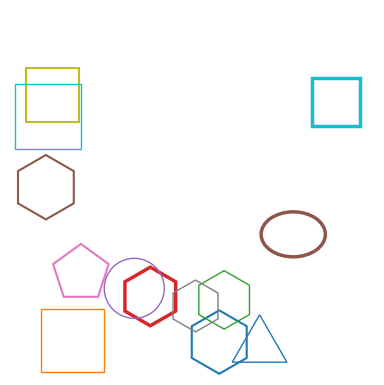[{"shape": "triangle", "thickness": 1, "radius": 0.41, "center": [0.674, 0.1]}, {"shape": "hexagon", "thickness": 1.5, "radius": 0.41, "center": [0.569, 0.112]}, {"shape": "square", "thickness": 1, "radius": 0.41, "center": [0.188, 0.116]}, {"shape": "hexagon", "thickness": 1, "radius": 0.38, "center": [0.582, 0.221]}, {"shape": "hexagon", "thickness": 2.5, "radius": 0.38, "center": [0.39, 0.23]}, {"shape": "circle", "thickness": 1, "radius": 0.39, "center": [0.349, 0.251]}, {"shape": "hexagon", "thickness": 1.5, "radius": 0.42, "center": [0.119, 0.514]}, {"shape": "oval", "thickness": 2.5, "radius": 0.42, "center": [0.762, 0.391]}, {"shape": "pentagon", "thickness": 1.5, "radius": 0.38, "center": [0.21, 0.29]}, {"shape": "hexagon", "thickness": 1, "radius": 0.34, "center": [0.508, 0.205]}, {"shape": "square", "thickness": 1.5, "radius": 0.35, "center": [0.136, 0.753]}, {"shape": "square", "thickness": 1, "radius": 0.42, "center": [0.124, 0.697]}, {"shape": "square", "thickness": 2.5, "radius": 0.31, "center": [0.872, 0.736]}]